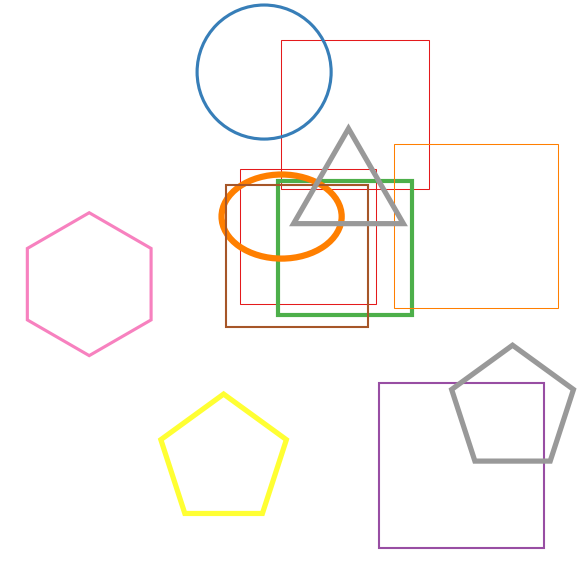[{"shape": "square", "thickness": 0.5, "radius": 0.64, "center": [0.615, 0.801]}, {"shape": "square", "thickness": 0.5, "radius": 0.59, "center": [0.533, 0.59]}, {"shape": "circle", "thickness": 1.5, "radius": 0.58, "center": [0.457, 0.874]}, {"shape": "square", "thickness": 2, "radius": 0.58, "center": [0.598, 0.57]}, {"shape": "square", "thickness": 1, "radius": 0.72, "center": [0.8, 0.193]}, {"shape": "square", "thickness": 0.5, "radius": 0.71, "center": [0.824, 0.607]}, {"shape": "oval", "thickness": 3, "radius": 0.52, "center": [0.488, 0.624]}, {"shape": "pentagon", "thickness": 2.5, "radius": 0.57, "center": [0.387, 0.202]}, {"shape": "square", "thickness": 1, "radius": 0.61, "center": [0.515, 0.556]}, {"shape": "hexagon", "thickness": 1.5, "radius": 0.62, "center": [0.154, 0.507]}, {"shape": "triangle", "thickness": 2.5, "radius": 0.55, "center": [0.603, 0.667]}, {"shape": "pentagon", "thickness": 2.5, "radius": 0.55, "center": [0.888, 0.29]}]